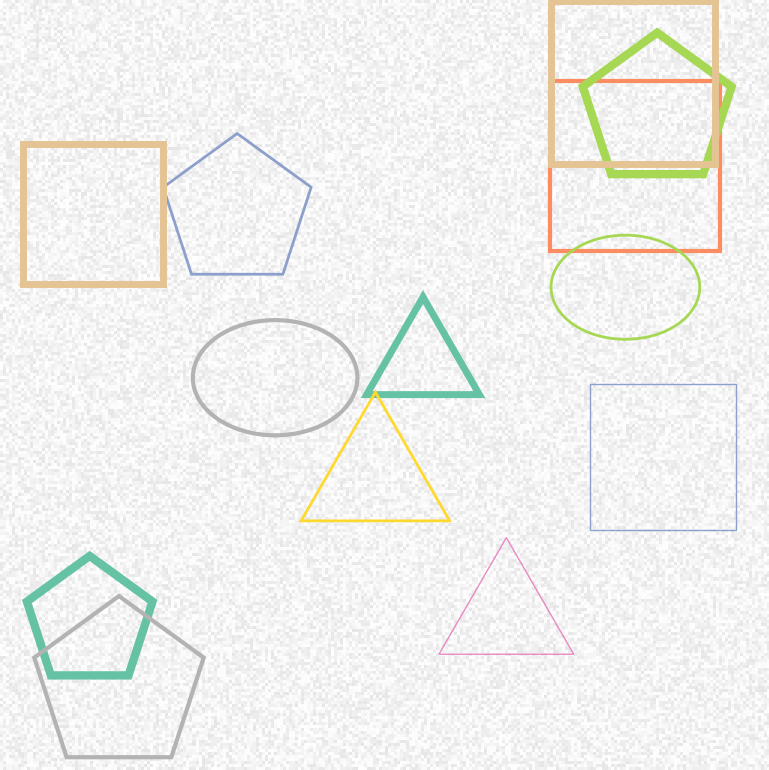[{"shape": "pentagon", "thickness": 3, "radius": 0.43, "center": [0.116, 0.192]}, {"shape": "triangle", "thickness": 2.5, "radius": 0.42, "center": [0.549, 0.53]}, {"shape": "square", "thickness": 1.5, "radius": 0.55, "center": [0.824, 0.784]}, {"shape": "pentagon", "thickness": 1, "radius": 0.51, "center": [0.308, 0.726]}, {"shape": "square", "thickness": 0.5, "radius": 0.47, "center": [0.861, 0.407]}, {"shape": "triangle", "thickness": 0.5, "radius": 0.51, "center": [0.658, 0.201]}, {"shape": "pentagon", "thickness": 3, "radius": 0.51, "center": [0.854, 0.856]}, {"shape": "oval", "thickness": 1, "radius": 0.48, "center": [0.812, 0.627]}, {"shape": "triangle", "thickness": 1, "radius": 0.56, "center": [0.488, 0.379]}, {"shape": "square", "thickness": 2.5, "radius": 0.53, "center": [0.822, 0.893]}, {"shape": "square", "thickness": 2.5, "radius": 0.45, "center": [0.121, 0.722]}, {"shape": "oval", "thickness": 1.5, "radius": 0.53, "center": [0.357, 0.509]}, {"shape": "pentagon", "thickness": 1.5, "radius": 0.58, "center": [0.155, 0.11]}]